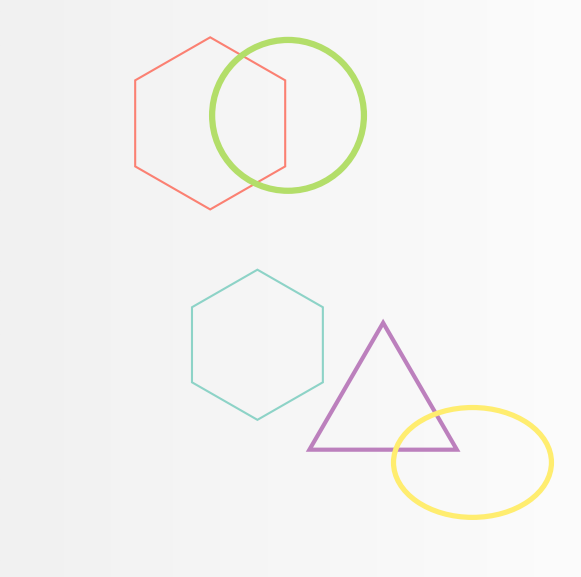[{"shape": "hexagon", "thickness": 1, "radius": 0.65, "center": [0.443, 0.402]}, {"shape": "hexagon", "thickness": 1, "radius": 0.75, "center": [0.362, 0.786]}, {"shape": "circle", "thickness": 3, "radius": 0.65, "center": [0.496, 0.799]}, {"shape": "triangle", "thickness": 2, "radius": 0.73, "center": [0.659, 0.294]}, {"shape": "oval", "thickness": 2.5, "radius": 0.68, "center": [0.813, 0.198]}]